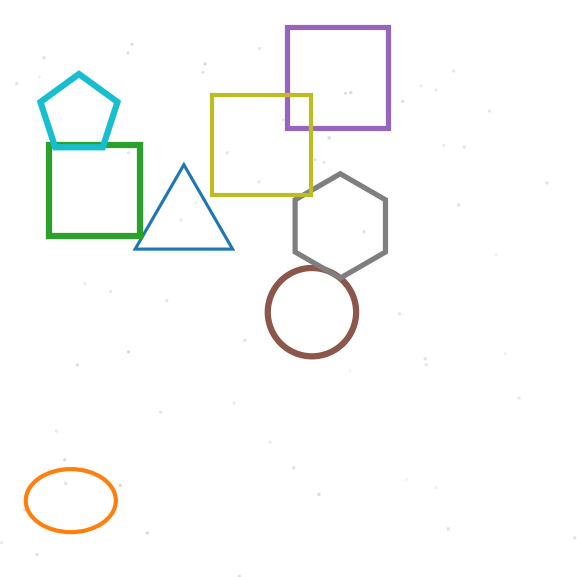[{"shape": "triangle", "thickness": 1.5, "radius": 0.49, "center": [0.318, 0.616]}, {"shape": "oval", "thickness": 2, "radius": 0.39, "center": [0.123, 0.132]}, {"shape": "square", "thickness": 3, "radius": 0.39, "center": [0.163, 0.669]}, {"shape": "square", "thickness": 2.5, "radius": 0.44, "center": [0.585, 0.865]}, {"shape": "circle", "thickness": 3, "radius": 0.38, "center": [0.54, 0.459]}, {"shape": "hexagon", "thickness": 2.5, "radius": 0.45, "center": [0.589, 0.608]}, {"shape": "square", "thickness": 2, "radius": 0.43, "center": [0.453, 0.748]}, {"shape": "pentagon", "thickness": 3, "radius": 0.35, "center": [0.137, 0.801]}]